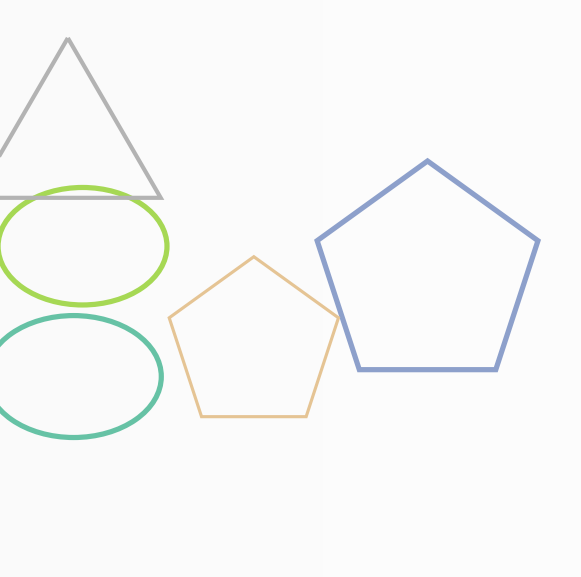[{"shape": "oval", "thickness": 2.5, "radius": 0.75, "center": [0.127, 0.347]}, {"shape": "pentagon", "thickness": 2.5, "radius": 1.0, "center": [0.736, 0.521]}, {"shape": "oval", "thickness": 2.5, "radius": 0.73, "center": [0.142, 0.573]}, {"shape": "pentagon", "thickness": 1.5, "radius": 0.77, "center": [0.437, 0.401]}, {"shape": "triangle", "thickness": 2, "radius": 0.92, "center": [0.117, 0.749]}]